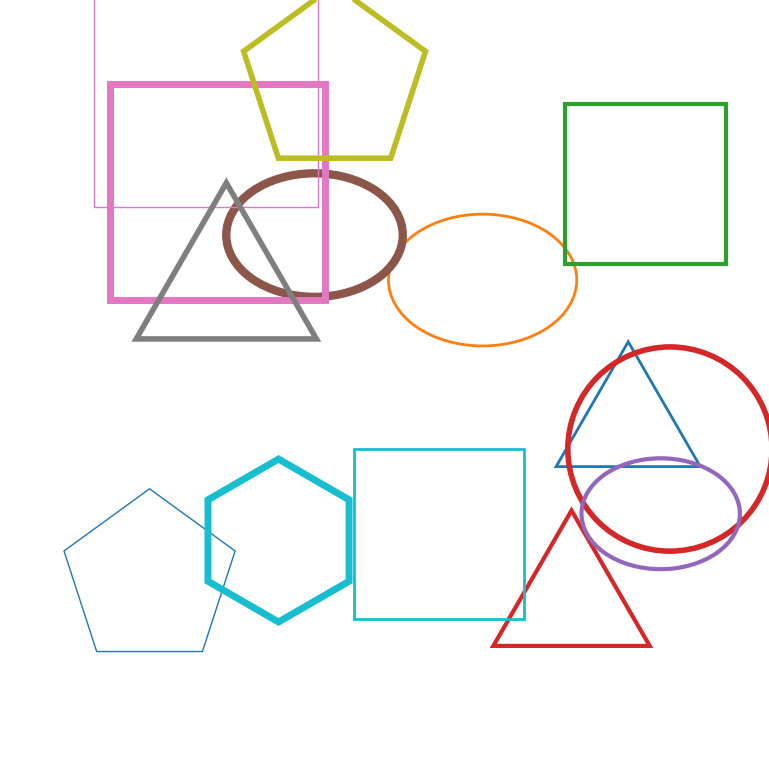[{"shape": "pentagon", "thickness": 0.5, "radius": 0.58, "center": [0.194, 0.248]}, {"shape": "triangle", "thickness": 1, "radius": 0.54, "center": [0.816, 0.448]}, {"shape": "oval", "thickness": 1, "radius": 0.61, "center": [0.627, 0.636]}, {"shape": "square", "thickness": 1.5, "radius": 0.52, "center": [0.839, 0.761]}, {"shape": "circle", "thickness": 2, "radius": 0.66, "center": [0.87, 0.417]}, {"shape": "triangle", "thickness": 1.5, "radius": 0.59, "center": [0.742, 0.22]}, {"shape": "oval", "thickness": 1.5, "radius": 0.51, "center": [0.858, 0.333]}, {"shape": "oval", "thickness": 3, "radius": 0.57, "center": [0.408, 0.695]}, {"shape": "square", "thickness": 0.5, "radius": 0.73, "center": [0.268, 0.877]}, {"shape": "square", "thickness": 2.5, "radius": 0.7, "center": [0.282, 0.751]}, {"shape": "triangle", "thickness": 2, "radius": 0.68, "center": [0.294, 0.627]}, {"shape": "pentagon", "thickness": 2, "radius": 0.62, "center": [0.434, 0.895]}, {"shape": "hexagon", "thickness": 2.5, "radius": 0.53, "center": [0.362, 0.298]}, {"shape": "square", "thickness": 1, "radius": 0.55, "center": [0.571, 0.307]}]